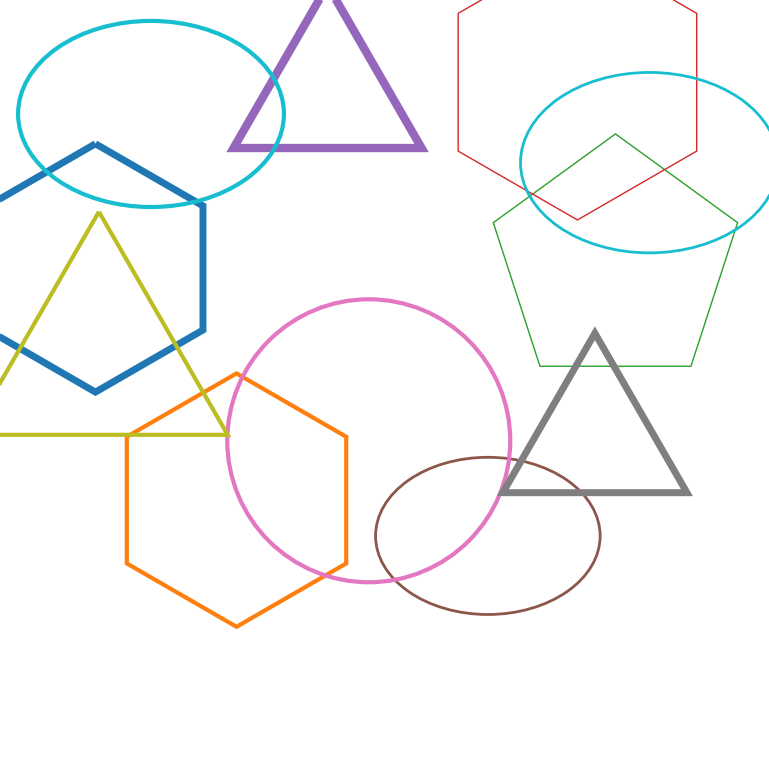[{"shape": "hexagon", "thickness": 2.5, "radius": 0.81, "center": [0.124, 0.652]}, {"shape": "hexagon", "thickness": 1.5, "radius": 0.82, "center": [0.307, 0.351]}, {"shape": "pentagon", "thickness": 0.5, "radius": 0.83, "center": [0.799, 0.659]}, {"shape": "hexagon", "thickness": 0.5, "radius": 0.89, "center": [0.75, 0.893]}, {"shape": "triangle", "thickness": 3, "radius": 0.71, "center": [0.425, 0.878]}, {"shape": "oval", "thickness": 1, "radius": 0.73, "center": [0.634, 0.304]}, {"shape": "circle", "thickness": 1.5, "radius": 0.92, "center": [0.479, 0.428]}, {"shape": "triangle", "thickness": 2.5, "radius": 0.69, "center": [0.773, 0.429]}, {"shape": "triangle", "thickness": 1.5, "radius": 0.97, "center": [0.128, 0.532]}, {"shape": "oval", "thickness": 1, "radius": 0.84, "center": [0.843, 0.789]}, {"shape": "oval", "thickness": 1.5, "radius": 0.86, "center": [0.196, 0.852]}]